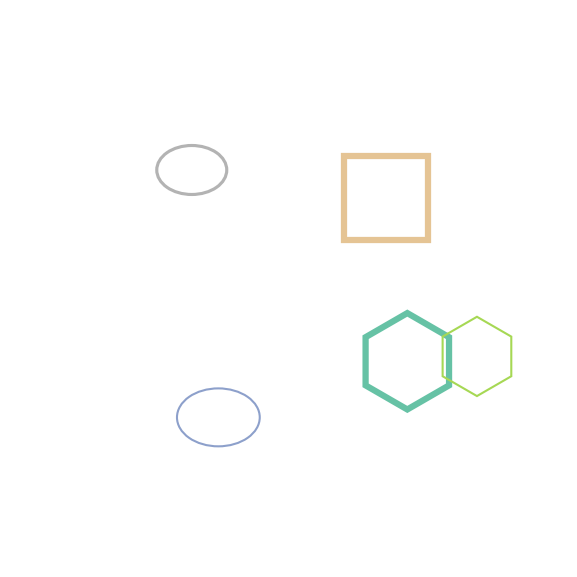[{"shape": "hexagon", "thickness": 3, "radius": 0.42, "center": [0.705, 0.374]}, {"shape": "oval", "thickness": 1, "radius": 0.36, "center": [0.378, 0.276]}, {"shape": "hexagon", "thickness": 1, "radius": 0.34, "center": [0.826, 0.382]}, {"shape": "square", "thickness": 3, "radius": 0.36, "center": [0.668, 0.656]}, {"shape": "oval", "thickness": 1.5, "radius": 0.3, "center": [0.332, 0.705]}]